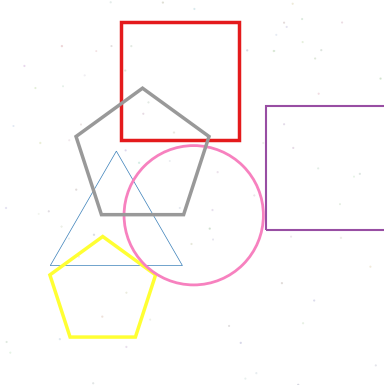[{"shape": "square", "thickness": 2.5, "radius": 0.77, "center": [0.467, 0.79]}, {"shape": "triangle", "thickness": 0.5, "radius": 0.99, "center": [0.302, 0.409]}, {"shape": "square", "thickness": 1.5, "radius": 0.81, "center": [0.852, 0.565]}, {"shape": "pentagon", "thickness": 2.5, "radius": 0.72, "center": [0.267, 0.241]}, {"shape": "circle", "thickness": 2, "radius": 0.9, "center": [0.503, 0.441]}, {"shape": "pentagon", "thickness": 2.5, "radius": 0.91, "center": [0.37, 0.589]}]